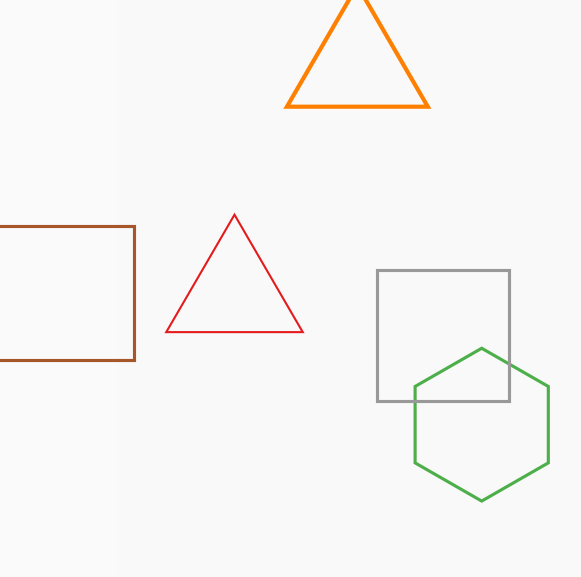[{"shape": "triangle", "thickness": 1, "radius": 0.68, "center": [0.403, 0.492]}, {"shape": "hexagon", "thickness": 1.5, "radius": 0.66, "center": [0.829, 0.264]}, {"shape": "triangle", "thickness": 2, "radius": 0.7, "center": [0.615, 0.884]}, {"shape": "square", "thickness": 1.5, "radius": 0.58, "center": [0.114, 0.492]}, {"shape": "square", "thickness": 1.5, "radius": 0.57, "center": [0.762, 0.418]}]